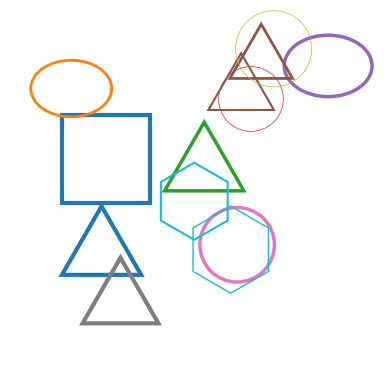[{"shape": "triangle", "thickness": 3, "radius": 0.59, "center": [0.264, 0.345]}, {"shape": "square", "thickness": 3, "radius": 0.57, "center": [0.275, 0.587]}, {"shape": "oval", "thickness": 2, "radius": 0.52, "center": [0.185, 0.77]}, {"shape": "triangle", "thickness": 2.5, "radius": 0.59, "center": [0.53, 0.564]}, {"shape": "circle", "thickness": 0.5, "radius": 0.42, "center": [0.652, 0.743]}, {"shape": "oval", "thickness": 2.5, "radius": 0.57, "center": [0.852, 0.829]}, {"shape": "triangle", "thickness": 2, "radius": 0.47, "center": [0.679, 0.843]}, {"shape": "triangle", "thickness": 1.5, "radius": 0.49, "center": [0.626, 0.764]}, {"shape": "circle", "thickness": 2.5, "radius": 0.48, "center": [0.616, 0.364]}, {"shape": "triangle", "thickness": 3, "radius": 0.57, "center": [0.313, 0.217]}, {"shape": "circle", "thickness": 0.5, "radius": 0.49, "center": [0.711, 0.873]}, {"shape": "hexagon", "thickness": 1, "radius": 0.57, "center": [0.599, 0.352]}, {"shape": "hexagon", "thickness": 1.5, "radius": 0.5, "center": [0.505, 0.477]}]